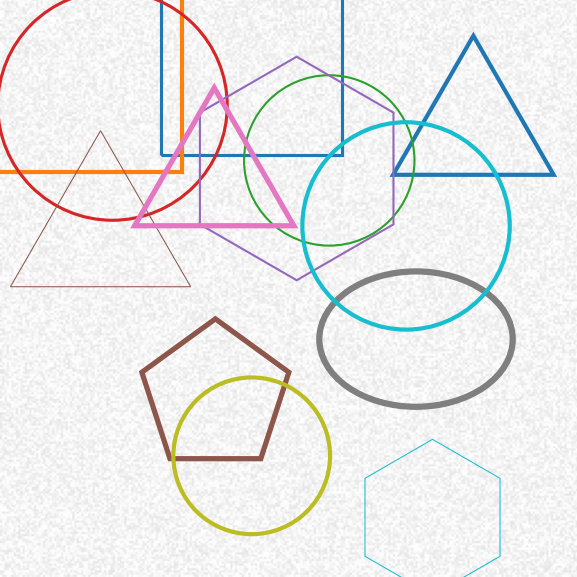[{"shape": "square", "thickness": 1.5, "radius": 0.78, "center": [0.435, 0.887]}, {"shape": "triangle", "thickness": 2, "radius": 0.8, "center": [0.82, 0.777]}, {"shape": "square", "thickness": 2, "radius": 0.83, "center": [0.149, 0.869]}, {"shape": "circle", "thickness": 1, "radius": 0.74, "center": [0.57, 0.721]}, {"shape": "circle", "thickness": 1.5, "radius": 0.99, "center": [0.195, 0.816]}, {"shape": "hexagon", "thickness": 1, "radius": 0.97, "center": [0.514, 0.707]}, {"shape": "pentagon", "thickness": 2.5, "radius": 0.67, "center": [0.373, 0.313]}, {"shape": "triangle", "thickness": 0.5, "radius": 0.9, "center": [0.174, 0.593]}, {"shape": "triangle", "thickness": 2.5, "radius": 0.8, "center": [0.371, 0.688]}, {"shape": "oval", "thickness": 3, "radius": 0.84, "center": [0.72, 0.412]}, {"shape": "circle", "thickness": 2, "radius": 0.68, "center": [0.436, 0.21]}, {"shape": "circle", "thickness": 2, "radius": 0.9, "center": [0.703, 0.608]}, {"shape": "hexagon", "thickness": 0.5, "radius": 0.67, "center": [0.749, 0.103]}]